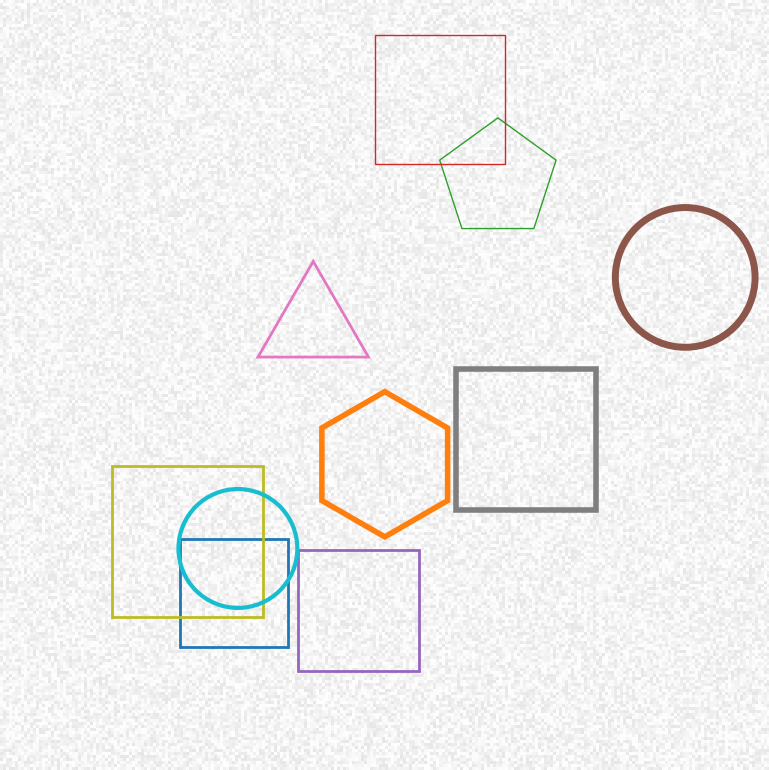[{"shape": "square", "thickness": 1, "radius": 0.35, "center": [0.304, 0.23]}, {"shape": "hexagon", "thickness": 2, "radius": 0.47, "center": [0.5, 0.397]}, {"shape": "pentagon", "thickness": 0.5, "radius": 0.4, "center": [0.647, 0.767]}, {"shape": "square", "thickness": 0.5, "radius": 0.42, "center": [0.571, 0.871]}, {"shape": "square", "thickness": 1, "radius": 0.39, "center": [0.466, 0.207]}, {"shape": "circle", "thickness": 2.5, "radius": 0.45, "center": [0.89, 0.64]}, {"shape": "triangle", "thickness": 1, "radius": 0.41, "center": [0.407, 0.578]}, {"shape": "square", "thickness": 2, "radius": 0.46, "center": [0.683, 0.429]}, {"shape": "square", "thickness": 1, "radius": 0.49, "center": [0.243, 0.296]}, {"shape": "circle", "thickness": 1.5, "radius": 0.39, "center": [0.309, 0.288]}]